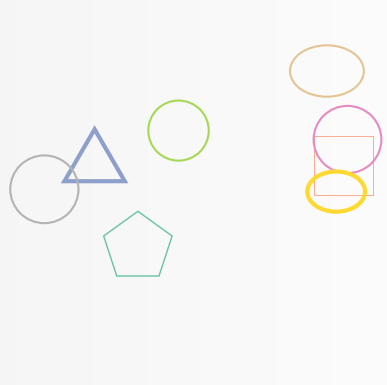[{"shape": "pentagon", "thickness": 1, "radius": 0.46, "center": [0.356, 0.358]}, {"shape": "square", "thickness": 0.5, "radius": 0.38, "center": [0.887, 0.57]}, {"shape": "triangle", "thickness": 3, "radius": 0.45, "center": [0.244, 0.574]}, {"shape": "circle", "thickness": 1.5, "radius": 0.44, "center": [0.897, 0.638]}, {"shape": "circle", "thickness": 1.5, "radius": 0.39, "center": [0.461, 0.661]}, {"shape": "oval", "thickness": 3, "radius": 0.37, "center": [0.868, 0.502]}, {"shape": "oval", "thickness": 1.5, "radius": 0.48, "center": [0.844, 0.816]}, {"shape": "circle", "thickness": 1.5, "radius": 0.44, "center": [0.114, 0.508]}]